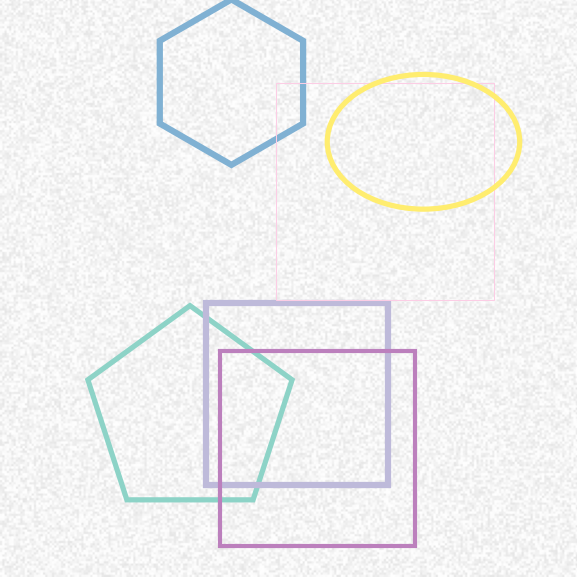[{"shape": "pentagon", "thickness": 2.5, "radius": 0.93, "center": [0.329, 0.284]}, {"shape": "square", "thickness": 3, "radius": 0.79, "center": [0.514, 0.317]}, {"shape": "hexagon", "thickness": 3, "radius": 0.72, "center": [0.401, 0.857]}, {"shape": "square", "thickness": 0.5, "radius": 0.94, "center": [0.667, 0.667]}, {"shape": "square", "thickness": 2, "radius": 0.84, "center": [0.549, 0.223]}, {"shape": "oval", "thickness": 2.5, "radius": 0.83, "center": [0.733, 0.754]}]